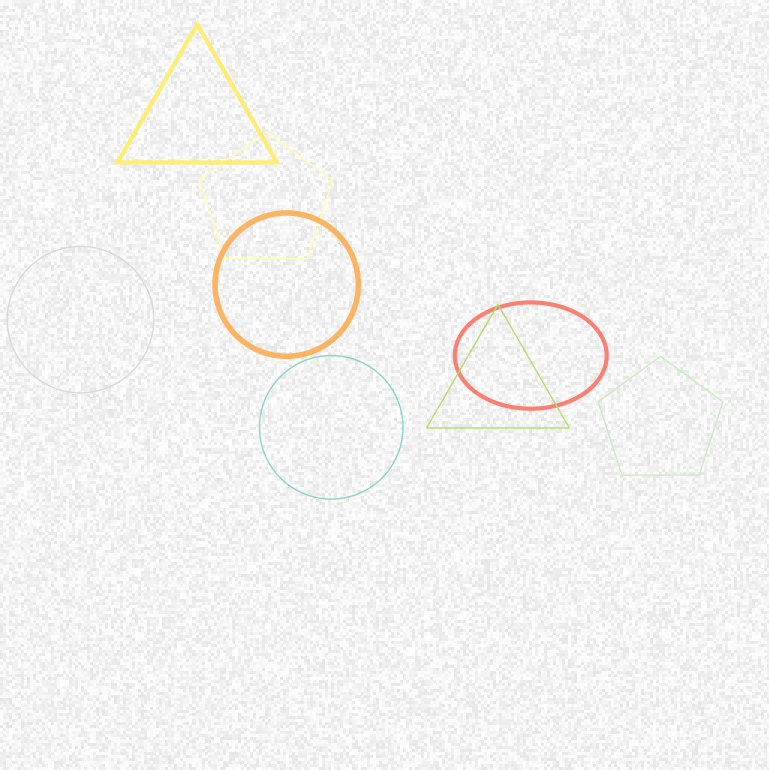[{"shape": "circle", "thickness": 0.5, "radius": 0.47, "center": [0.43, 0.445]}, {"shape": "pentagon", "thickness": 0.5, "radius": 0.46, "center": [0.345, 0.738]}, {"shape": "oval", "thickness": 1.5, "radius": 0.49, "center": [0.689, 0.538]}, {"shape": "circle", "thickness": 2, "radius": 0.47, "center": [0.372, 0.63]}, {"shape": "triangle", "thickness": 0.5, "radius": 0.54, "center": [0.647, 0.498]}, {"shape": "circle", "thickness": 0.5, "radius": 0.48, "center": [0.105, 0.585]}, {"shape": "pentagon", "thickness": 0.5, "radius": 0.43, "center": [0.858, 0.452]}, {"shape": "triangle", "thickness": 1.5, "radius": 0.6, "center": [0.256, 0.849]}]